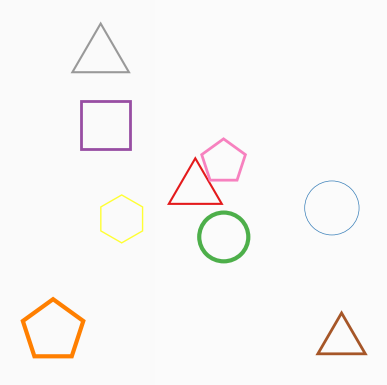[{"shape": "triangle", "thickness": 1.5, "radius": 0.39, "center": [0.504, 0.51]}, {"shape": "circle", "thickness": 0.5, "radius": 0.35, "center": [0.856, 0.46]}, {"shape": "circle", "thickness": 3, "radius": 0.32, "center": [0.577, 0.385]}, {"shape": "square", "thickness": 2, "radius": 0.31, "center": [0.273, 0.676]}, {"shape": "pentagon", "thickness": 3, "radius": 0.41, "center": [0.137, 0.141]}, {"shape": "hexagon", "thickness": 1, "radius": 0.31, "center": [0.314, 0.431]}, {"shape": "triangle", "thickness": 2, "radius": 0.35, "center": [0.881, 0.116]}, {"shape": "pentagon", "thickness": 2, "radius": 0.3, "center": [0.577, 0.58]}, {"shape": "triangle", "thickness": 1.5, "radius": 0.42, "center": [0.26, 0.855]}]